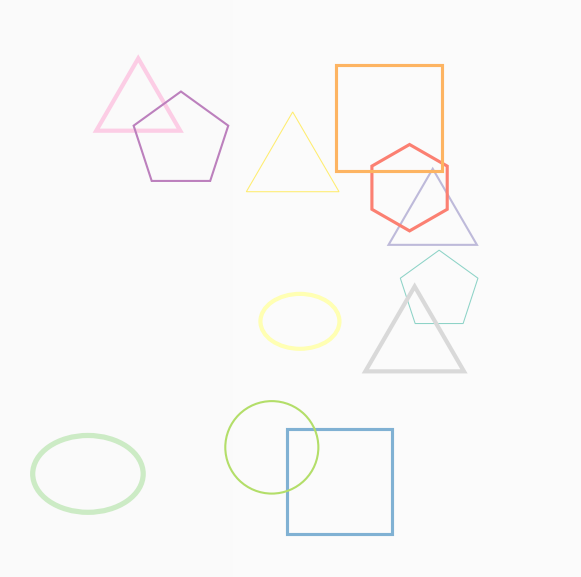[{"shape": "pentagon", "thickness": 0.5, "radius": 0.35, "center": [0.755, 0.496]}, {"shape": "oval", "thickness": 2, "radius": 0.34, "center": [0.516, 0.443]}, {"shape": "triangle", "thickness": 1, "radius": 0.44, "center": [0.744, 0.619]}, {"shape": "hexagon", "thickness": 1.5, "radius": 0.37, "center": [0.705, 0.674]}, {"shape": "square", "thickness": 1.5, "radius": 0.45, "center": [0.584, 0.165]}, {"shape": "square", "thickness": 1.5, "radius": 0.46, "center": [0.669, 0.795]}, {"shape": "circle", "thickness": 1, "radius": 0.4, "center": [0.468, 0.225]}, {"shape": "triangle", "thickness": 2, "radius": 0.42, "center": [0.238, 0.815]}, {"shape": "triangle", "thickness": 2, "radius": 0.49, "center": [0.713, 0.405]}, {"shape": "pentagon", "thickness": 1, "radius": 0.43, "center": [0.311, 0.755]}, {"shape": "oval", "thickness": 2.5, "radius": 0.48, "center": [0.151, 0.179]}, {"shape": "triangle", "thickness": 0.5, "radius": 0.46, "center": [0.504, 0.713]}]